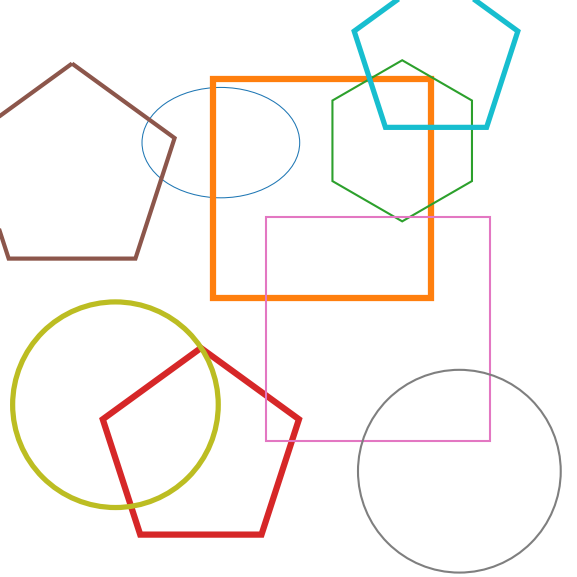[{"shape": "oval", "thickness": 0.5, "radius": 0.68, "center": [0.382, 0.752]}, {"shape": "square", "thickness": 3, "radius": 0.95, "center": [0.558, 0.673]}, {"shape": "hexagon", "thickness": 1, "radius": 0.7, "center": [0.696, 0.755]}, {"shape": "pentagon", "thickness": 3, "radius": 0.89, "center": [0.348, 0.218]}, {"shape": "pentagon", "thickness": 2, "radius": 0.93, "center": [0.125, 0.702]}, {"shape": "square", "thickness": 1, "radius": 0.97, "center": [0.655, 0.43]}, {"shape": "circle", "thickness": 1, "radius": 0.88, "center": [0.795, 0.183]}, {"shape": "circle", "thickness": 2.5, "radius": 0.89, "center": [0.2, 0.298]}, {"shape": "pentagon", "thickness": 2.5, "radius": 0.74, "center": [0.755, 0.899]}]